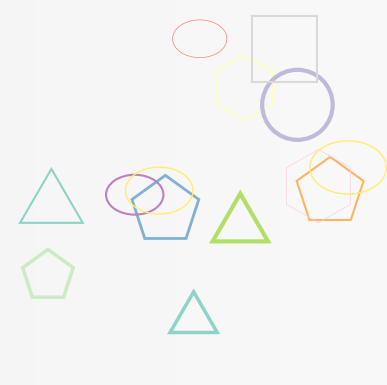[{"shape": "triangle", "thickness": 1.5, "radius": 0.47, "center": [0.133, 0.468]}, {"shape": "triangle", "thickness": 2.5, "radius": 0.35, "center": [0.5, 0.172]}, {"shape": "hexagon", "thickness": 1, "radius": 0.42, "center": [0.63, 0.772]}, {"shape": "circle", "thickness": 3, "radius": 0.45, "center": [0.768, 0.728]}, {"shape": "oval", "thickness": 0.5, "radius": 0.35, "center": [0.515, 0.899]}, {"shape": "pentagon", "thickness": 2, "radius": 0.45, "center": [0.427, 0.454]}, {"shape": "pentagon", "thickness": 1.5, "radius": 0.45, "center": [0.852, 0.502]}, {"shape": "triangle", "thickness": 3, "radius": 0.41, "center": [0.62, 0.414]}, {"shape": "hexagon", "thickness": 0.5, "radius": 0.48, "center": [0.822, 0.517]}, {"shape": "square", "thickness": 1.5, "radius": 0.42, "center": [0.734, 0.873]}, {"shape": "oval", "thickness": 1.5, "radius": 0.37, "center": [0.348, 0.494]}, {"shape": "pentagon", "thickness": 2.5, "radius": 0.34, "center": [0.124, 0.284]}, {"shape": "oval", "thickness": 1, "radius": 0.44, "center": [0.411, 0.505]}, {"shape": "oval", "thickness": 1, "radius": 0.49, "center": [0.898, 0.565]}]